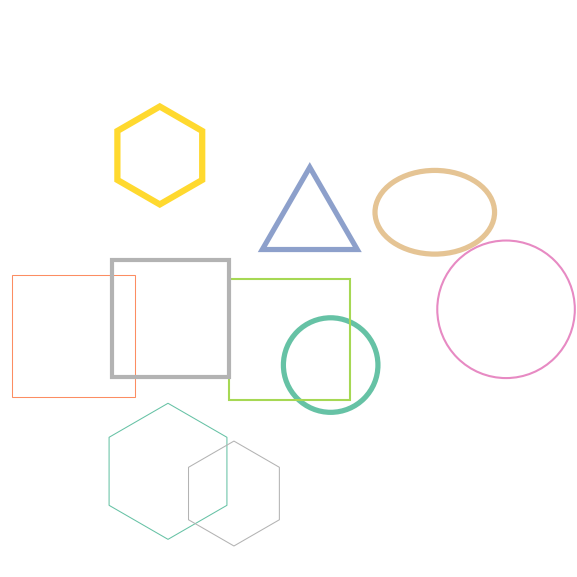[{"shape": "hexagon", "thickness": 0.5, "radius": 0.59, "center": [0.291, 0.183]}, {"shape": "circle", "thickness": 2.5, "radius": 0.41, "center": [0.573, 0.367]}, {"shape": "square", "thickness": 0.5, "radius": 0.53, "center": [0.128, 0.418]}, {"shape": "triangle", "thickness": 2.5, "radius": 0.47, "center": [0.536, 0.615]}, {"shape": "circle", "thickness": 1, "radius": 0.6, "center": [0.876, 0.464]}, {"shape": "square", "thickness": 1, "radius": 0.52, "center": [0.502, 0.411]}, {"shape": "hexagon", "thickness": 3, "radius": 0.42, "center": [0.277, 0.73]}, {"shape": "oval", "thickness": 2.5, "radius": 0.52, "center": [0.753, 0.632]}, {"shape": "hexagon", "thickness": 0.5, "radius": 0.45, "center": [0.405, 0.145]}, {"shape": "square", "thickness": 2, "radius": 0.51, "center": [0.296, 0.448]}]